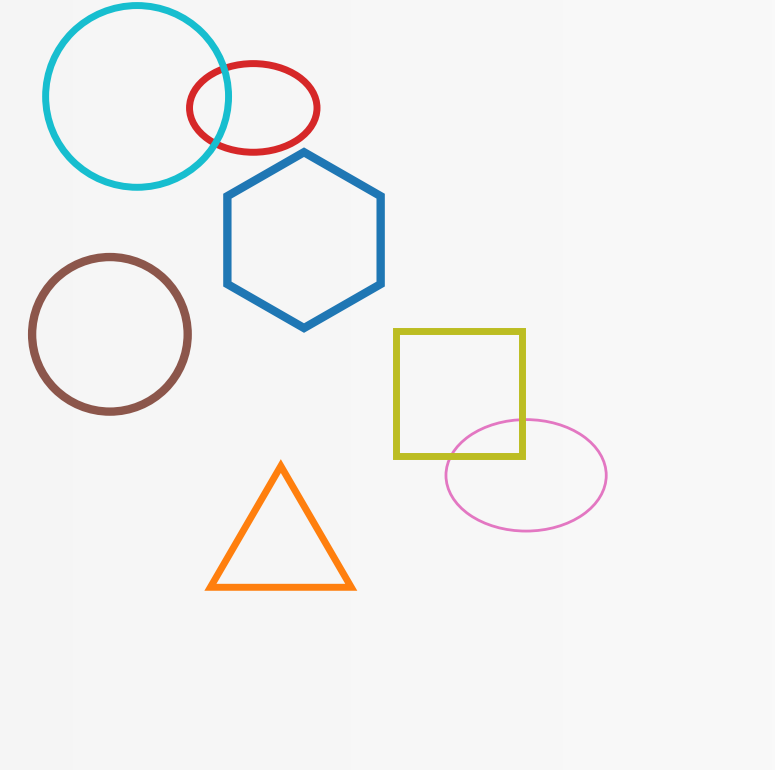[{"shape": "hexagon", "thickness": 3, "radius": 0.57, "center": [0.392, 0.688]}, {"shape": "triangle", "thickness": 2.5, "radius": 0.52, "center": [0.362, 0.29]}, {"shape": "oval", "thickness": 2.5, "radius": 0.41, "center": [0.327, 0.86]}, {"shape": "circle", "thickness": 3, "radius": 0.5, "center": [0.142, 0.566]}, {"shape": "oval", "thickness": 1, "radius": 0.52, "center": [0.679, 0.383]}, {"shape": "square", "thickness": 2.5, "radius": 0.41, "center": [0.592, 0.489]}, {"shape": "circle", "thickness": 2.5, "radius": 0.59, "center": [0.177, 0.875]}]